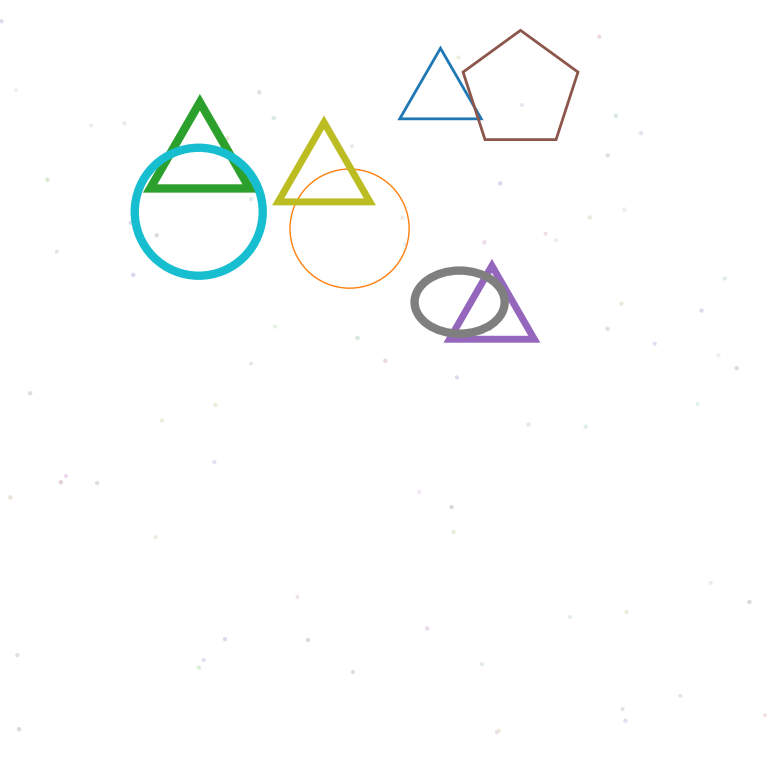[{"shape": "triangle", "thickness": 1, "radius": 0.31, "center": [0.572, 0.876]}, {"shape": "circle", "thickness": 0.5, "radius": 0.39, "center": [0.454, 0.703]}, {"shape": "triangle", "thickness": 3, "radius": 0.37, "center": [0.26, 0.793]}, {"shape": "triangle", "thickness": 2.5, "radius": 0.32, "center": [0.639, 0.591]}, {"shape": "pentagon", "thickness": 1, "radius": 0.39, "center": [0.676, 0.882]}, {"shape": "oval", "thickness": 3, "radius": 0.29, "center": [0.597, 0.608]}, {"shape": "triangle", "thickness": 2.5, "radius": 0.34, "center": [0.421, 0.772]}, {"shape": "circle", "thickness": 3, "radius": 0.42, "center": [0.258, 0.725]}]